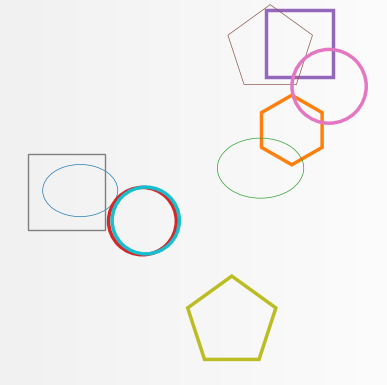[{"shape": "oval", "thickness": 0.5, "radius": 0.48, "center": [0.207, 0.505]}, {"shape": "hexagon", "thickness": 2.5, "radius": 0.45, "center": [0.753, 0.662]}, {"shape": "oval", "thickness": 0.5, "radius": 0.56, "center": [0.672, 0.563]}, {"shape": "circle", "thickness": 2.5, "radius": 0.44, "center": [0.368, 0.426]}, {"shape": "square", "thickness": 2.5, "radius": 0.43, "center": [0.774, 0.887]}, {"shape": "pentagon", "thickness": 0.5, "radius": 0.57, "center": [0.697, 0.873]}, {"shape": "circle", "thickness": 2.5, "radius": 0.48, "center": [0.849, 0.776]}, {"shape": "square", "thickness": 1, "radius": 0.49, "center": [0.171, 0.501]}, {"shape": "pentagon", "thickness": 2.5, "radius": 0.6, "center": [0.598, 0.163]}, {"shape": "circle", "thickness": 2.5, "radius": 0.43, "center": [0.376, 0.427]}]